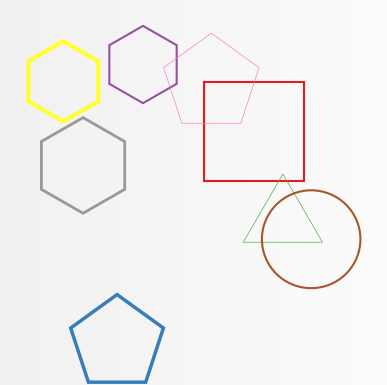[{"shape": "square", "thickness": 1.5, "radius": 0.65, "center": [0.655, 0.659]}, {"shape": "pentagon", "thickness": 2.5, "radius": 0.63, "center": [0.302, 0.109]}, {"shape": "triangle", "thickness": 0.5, "radius": 0.59, "center": [0.73, 0.43]}, {"shape": "hexagon", "thickness": 1.5, "radius": 0.5, "center": [0.369, 0.832]}, {"shape": "hexagon", "thickness": 3, "radius": 0.52, "center": [0.164, 0.789]}, {"shape": "circle", "thickness": 1.5, "radius": 0.64, "center": [0.803, 0.379]}, {"shape": "pentagon", "thickness": 0.5, "radius": 0.65, "center": [0.545, 0.784]}, {"shape": "hexagon", "thickness": 2, "radius": 0.62, "center": [0.214, 0.57]}]